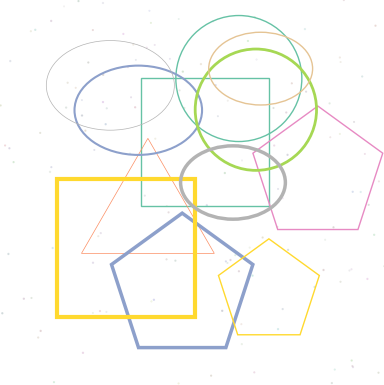[{"shape": "circle", "thickness": 1, "radius": 0.82, "center": [0.62, 0.796]}, {"shape": "square", "thickness": 1, "radius": 0.83, "center": [0.532, 0.631]}, {"shape": "triangle", "thickness": 0.5, "radius": 1.0, "center": [0.384, 0.441]}, {"shape": "pentagon", "thickness": 2.5, "radius": 0.97, "center": [0.473, 0.253]}, {"shape": "oval", "thickness": 1.5, "radius": 0.83, "center": [0.359, 0.714]}, {"shape": "pentagon", "thickness": 1, "radius": 0.89, "center": [0.826, 0.547]}, {"shape": "circle", "thickness": 2, "radius": 0.79, "center": [0.665, 0.715]}, {"shape": "pentagon", "thickness": 1, "radius": 0.69, "center": [0.698, 0.242]}, {"shape": "square", "thickness": 3, "radius": 0.9, "center": [0.326, 0.357]}, {"shape": "oval", "thickness": 1, "radius": 0.67, "center": [0.677, 0.822]}, {"shape": "oval", "thickness": 2.5, "radius": 0.68, "center": [0.605, 0.526]}, {"shape": "oval", "thickness": 0.5, "radius": 0.83, "center": [0.287, 0.778]}]